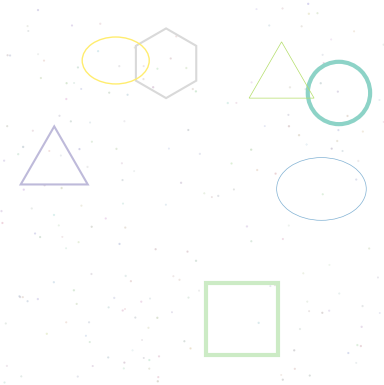[{"shape": "circle", "thickness": 3, "radius": 0.4, "center": [0.88, 0.759]}, {"shape": "triangle", "thickness": 1.5, "radius": 0.5, "center": [0.141, 0.571]}, {"shape": "oval", "thickness": 0.5, "radius": 0.58, "center": [0.835, 0.509]}, {"shape": "triangle", "thickness": 0.5, "radius": 0.49, "center": [0.731, 0.794]}, {"shape": "hexagon", "thickness": 1.5, "radius": 0.45, "center": [0.431, 0.836]}, {"shape": "square", "thickness": 3, "radius": 0.47, "center": [0.629, 0.171]}, {"shape": "oval", "thickness": 1, "radius": 0.44, "center": [0.301, 0.843]}]